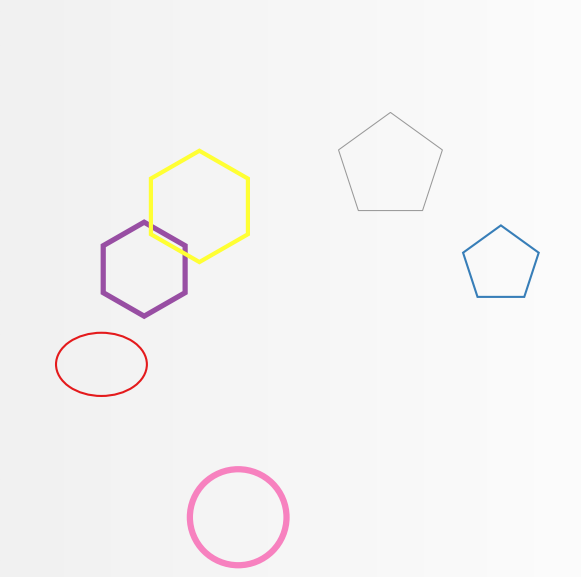[{"shape": "oval", "thickness": 1, "radius": 0.39, "center": [0.175, 0.368]}, {"shape": "pentagon", "thickness": 1, "radius": 0.34, "center": [0.862, 0.54]}, {"shape": "hexagon", "thickness": 2.5, "radius": 0.41, "center": [0.248, 0.533]}, {"shape": "hexagon", "thickness": 2, "radius": 0.48, "center": [0.343, 0.642]}, {"shape": "circle", "thickness": 3, "radius": 0.42, "center": [0.41, 0.103]}, {"shape": "pentagon", "thickness": 0.5, "radius": 0.47, "center": [0.672, 0.711]}]